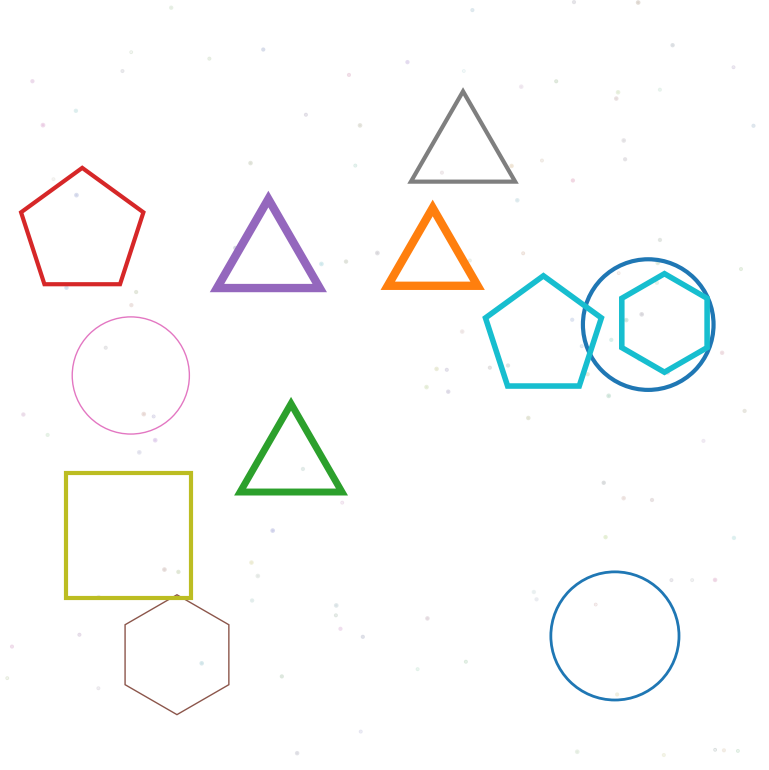[{"shape": "circle", "thickness": 1.5, "radius": 0.42, "center": [0.842, 0.578]}, {"shape": "circle", "thickness": 1, "radius": 0.42, "center": [0.799, 0.174]}, {"shape": "triangle", "thickness": 3, "radius": 0.34, "center": [0.562, 0.663]}, {"shape": "triangle", "thickness": 2.5, "radius": 0.38, "center": [0.378, 0.399]}, {"shape": "pentagon", "thickness": 1.5, "radius": 0.42, "center": [0.107, 0.698]}, {"shape": "triangle", "thickness": 3, "radius": 0.39, "center": [0.349, 0.664]}, {"shape": "hexagon", "thickness": 0.5, "radius": 0.39, "center": [0.23, 0.15]}, {"shape": "circle", "thickness": 0.5, "radius": 0.38, "center": [0.17, 0.512]}, {"shape": "triangle", "thickness": 1.5, "radius": 0.39, "center": [0.601, 0.803]}, {"shape": "square", "thickness": 1.5, "radius": 0.41, "center": [0.167, 0.305]}, {"shape": "hexagon", "thickness": 2, "radius": 0.32, "center": [0.863, 0.581]}, {"shape": "pentagon", "thickness": 2, "radius": 0.4, "center": [0.706, 0.563]}]